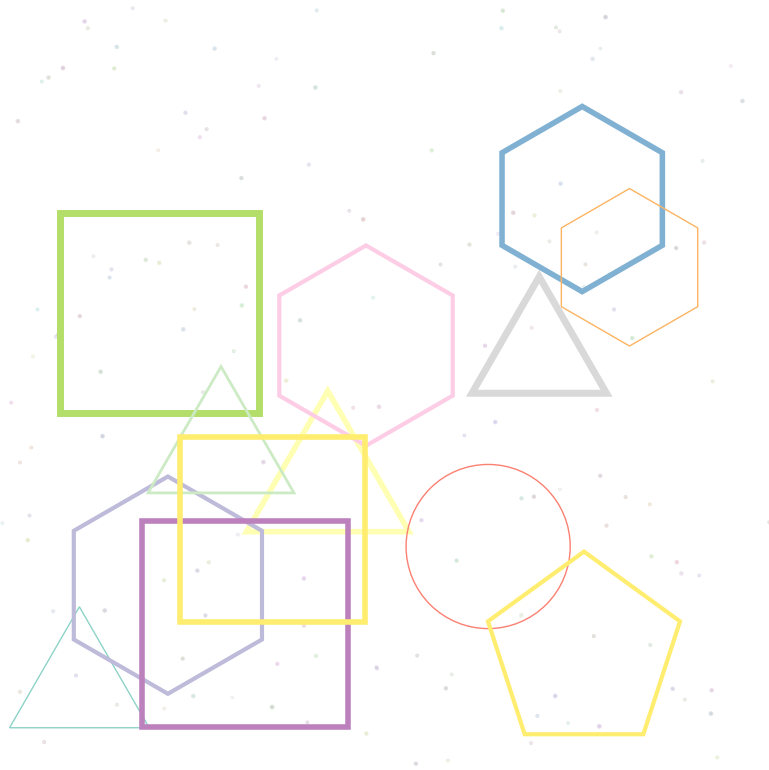[{"shape": "triangle", "thickness": 0.5, "radius": 0.52, "center": [0.103, 0.107]}, {"shape": "triangle", "thickness": 2, "radius": 0.61, "center": [0.426, 0.37]}, {"shape": "hexagon", "thickness": 1.5, "radius": 0.71, "center": [0.218, 0.24]}, {"shape": "circle", "thickness": 0.5, "radius": 0.53, "center": [0.634, 0.29]}, {"shape": "hexagon", "thickness": 2, "radius": 0.6, "center": [0.756, 0.742]}, {"shape": "hexagon", "thickness": 0.5, "radius": 0.51, "center": [0.818, 0.653]}, {"shape": "square", "thickness": 2.5, "radius": 0.65, "center": [0.207, 0.594]}, {"shape": "hexagon", "thickness": 1.5, "radius": 0.65, "center": [0.475, 0.551]}, {"shape": "triangle", "thickness": 2.5, "radius": 0.5, "center": [0.7, 0.54]}, {"shape": "square", "thickness": 2, "radius": 0.67, "center": [0.319, 0.19]}, {"shape": "triangle", "thickness": 1, "radius": 0.55, "center": [0.287, 0.415]}, {"shape": "pentagon", "thickness": 1.5, "radius": 0.66, "center": [0.758, 0.153]}, {"shape": "square", "thickness": 2, "radius": 0.6, "center": [0.354, 0.313]}]